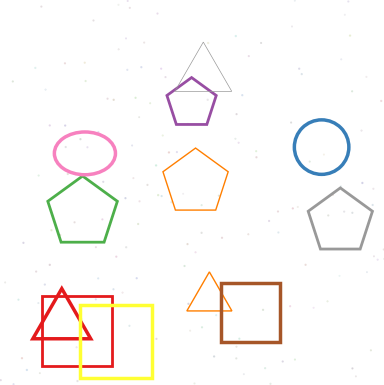[{"shape": "triangle", "thickness": 2.5, "radius": 0.43, "center": [0.16, 0.164]}, {"shape": "square", "thickness": 2, "radius": 0.45, "center": [0.2, 0.14]}, {"shape": "circle", "thickness": 2.5, "radius": 0.35, "center": [0.835, 0.618]}, {"shape": "pentagon", "thickness": 2, "radius": 0.48, "center": [0.215, 0.448]}, {"shape": "pentagon", "thickness": 2, "radius": 0.34, "center": [0.498, 0.731]}, {"shape": "triangle", "thickness": 1, "radius": 0.34, "center": [0.544, 0.226]}, {"shape": "pentagon", "thickness": 1, "radius": 0.45, "center": [0.508, 0.526]}, {"shape": "square", "thickness": 2.5, "radius": 0.47, "center": [0.302, 0.113]}, {"shape": "square", "thickness": 2.5, "radius": 0.38, "center": [0.65, 0.188]}, {"shape": "oval", "thickness": 2.5, "radius": 0.4, "center": [0.221, 0.602]}, {"shape": "pentagon", "thickness": 2, "radius": 0.44, "center": [0.884, 0.424]}, {"shape": "triangle", "thickness": 0.5, "radius": 0.43, "center": [0.528, 0.805]}]